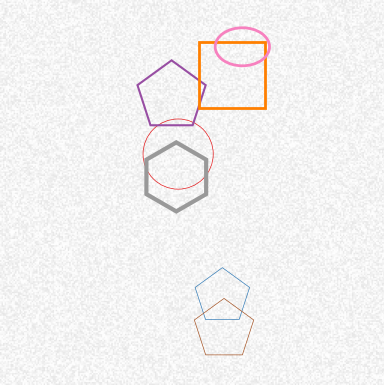[{"shape": "circle", "thickness": 0.5, "radius": 0.46, "center": [0.463, 0.6]}, {"shape": "pentagon", "thickness": 0.5, "radius": 0.37, "center": [0.578, 0.23]}, {"shape": "pentagon", "thickness": 1.5, "radius": 0.47, "center": [0.446, 0.75]}, {"shape": "square", "thickness": 2, "radius": 0.43, "center": [0.603, 0.805]}, {"shape": "pentagon", "thickness": 0.5, "radius": 0.41, "center": [0.582, 0.144]}, {"shape": "oval", "thickness": 2, "radius": 0.35, "center": [0.629, 0.878]}, {"shape": "hexagon", "thickness": 3, "radius": 0.45, "center": [0.458, 0.541]}]